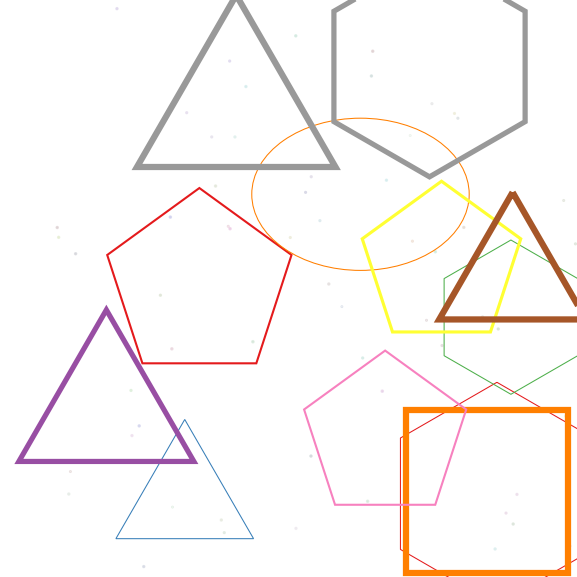[{"shape": "pentagon", "thickness": 1, "radius": 0.84, "center": [0.345, 0.506]}, {"shape": "hexagon", "thickness": 0.5, "radius": 0.96, "center": [0.86, 0.144]}, {"shape": "triangle", "thickness": 0.5, "radius": 0.69, "center": [0.32, 0.135]}, {"shape": "hexagon", "thickness": 0.5, "radius": 0.67, "center": [0.885, 0.45]}, {"shape": "triangle", "thickness": 2.5, "radius": 0.87, "center": [0.184, 0.288]}, {"shape": "square", "thickness": 3, "radius": 0.71, "center": [0.843, 0.148]}, {"shape": "oval", "thickness": 0.5, "radius": 0.94, "center": [0.624, 0.663]}, {"shape": "pentagon", "thickness": 1.5, "radius": 0.72, "center": [0.764, 0.541]}, {"shape": "triangle", "thickness": 3, "radius": 0.73, "center": [0.888, 0.519]}, {"shape": "pentagon", "thickness": 1, "radius": 0.74, "center": [0.667, 0.244]}, {"shape": "triangle", "thickness": 3, "radius": 0.99, "center": [0.409, 0.809]}, {"shape": "hexagon", "thickness": 2.5, "radius": 0.96, "center": [0.744, 0.884]}]